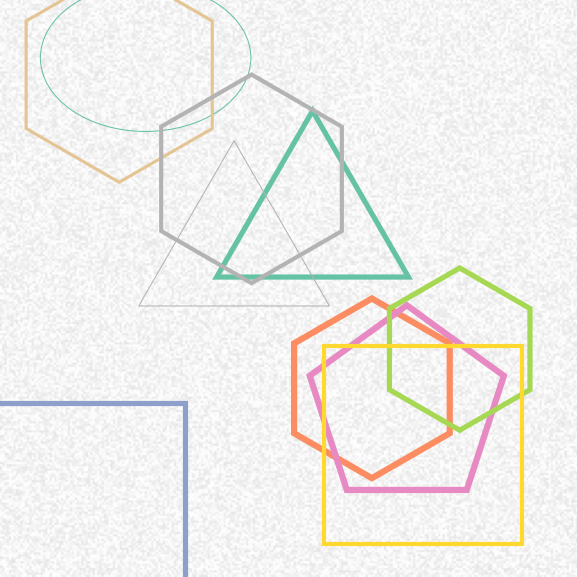[{"shape": "triangle", "thickness": 2.5, "radius": 0.96, "center": [0.541, 0.615]}, {"shape": "oval", "thickness": 0.5, "radius": 0.91, "center": [0.252, 0.899]}, {"shape": "hexagon", "thickness": 3, "radius": 0.78, "center": [0.644, 0.327]}, {"shape": "square", "thickness": 2.5, "radius": 0.99, "center": [0.123, 0.104]}, {"shape": "pentagon", "thickness": 3, "radius": 0.88, "center": [0.704, 0.294]}, {"shape": "hexagon", "thickness": 2.5, "radius": 0.7, "center": [0.796, 0.395]}, {"shape": "square", "thickness": 2, "radius": 0.86, "center": [0.732, 0.229]}, {"shape": "hexagon", "thickness": 1.5, "radius": 0.93, "center": [0.206, 0.87]}, {"shape": "hexagon", "thickness": 2, "radius": 0.9, "center": [0.436, 0.689]}, {"shape": "triangle", "thickness": 0.5, "radius": 0.95, "center": [0.405, 0.565]}]